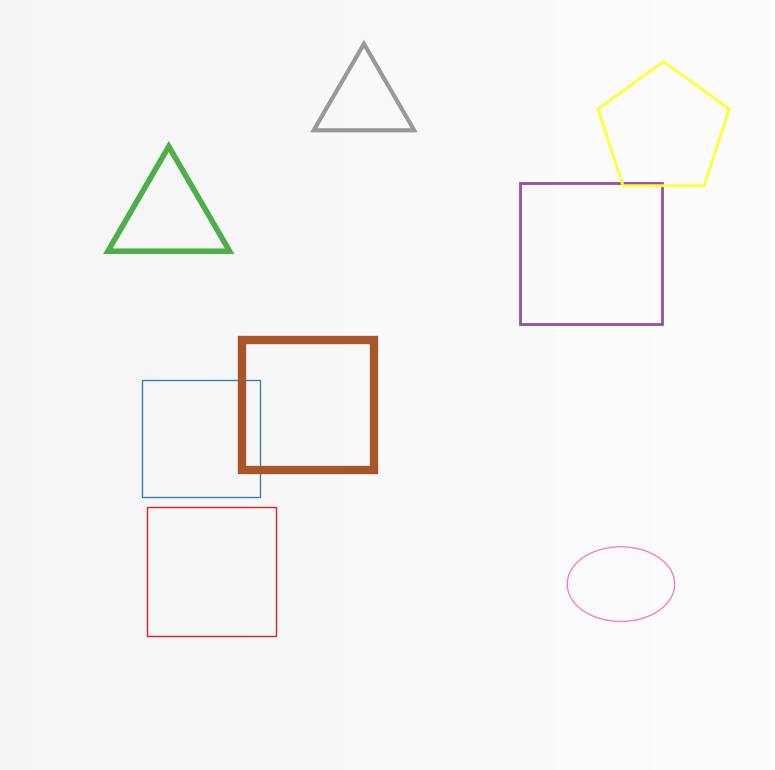[{"shape": "square", "thickness": 0.5, "radius": 0.42, "center": [0.273, 0.258]}, {"shape": "square", "thickness": 0.5, "radius": 0.38, "center": [0.26, 0.43]}, {"shape": "triangle", "thickness": 2, "radius": 0.45, "center": [0.218, 0.719]}, {"shape": "square", "thickness": 1, "radius": 0.46, "center": [0.763, 0.67]}, {"shape": "pentagon", "thickness": 1, "radius": 0.45, "center": [0.856, 0.831]}, {"shape": "square", "thickness": 3, "radius": 0.42, "center": [0.397, 0.474]}, {"shape": "oval", "thickness": 0.5, "radius": 0.35, "center": [0.801, 0.241]}, {"shape": "triangle", "thickness": 1.5, "radius": 0.37, "center": [0.47, 0.868]}]